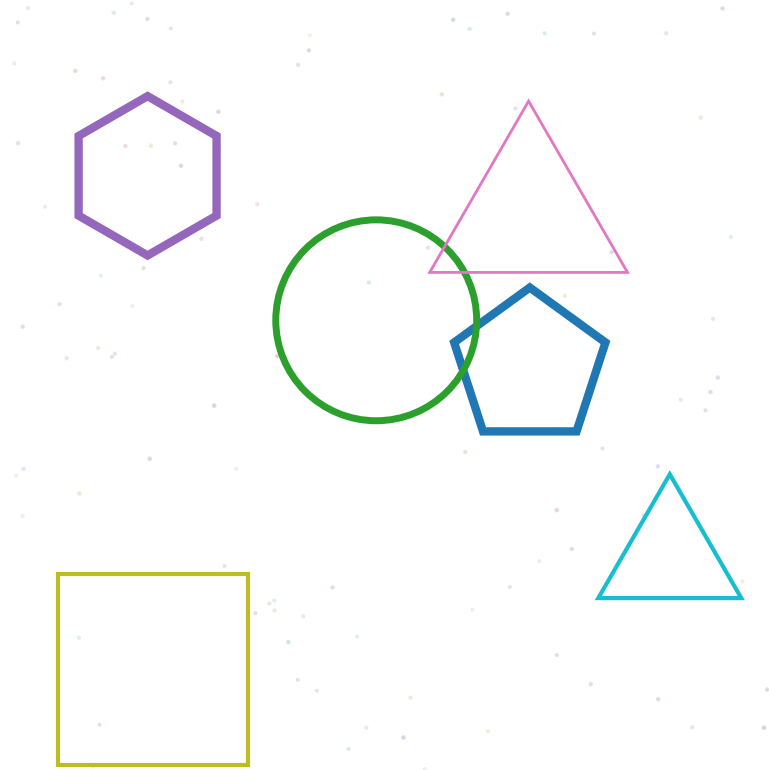[{"shape": "pentagon", "thickness": 3, "radius": 0.52, "center": [0.688, 0.523]}, {"shape": "circle", "thickness": 2.5, "radius": 0.65, "center": [0.489, 0.584]}, {"shape": "hexagon", "thickness": 3, "radius": 0.52, "center": [0.192, 0.772]}, {"shape": "triangle", "thickness": 1, "radius": 0.74, "center": [0.686, 0.72]}, {"shape": "square", "thickness": 1.5, "radius": 0.62, "center": [0.199, 0.131]}, {"shape": "triangle", "thickness": 1.5, "radius": 0.54, "center": [0.87, 0.277]}]